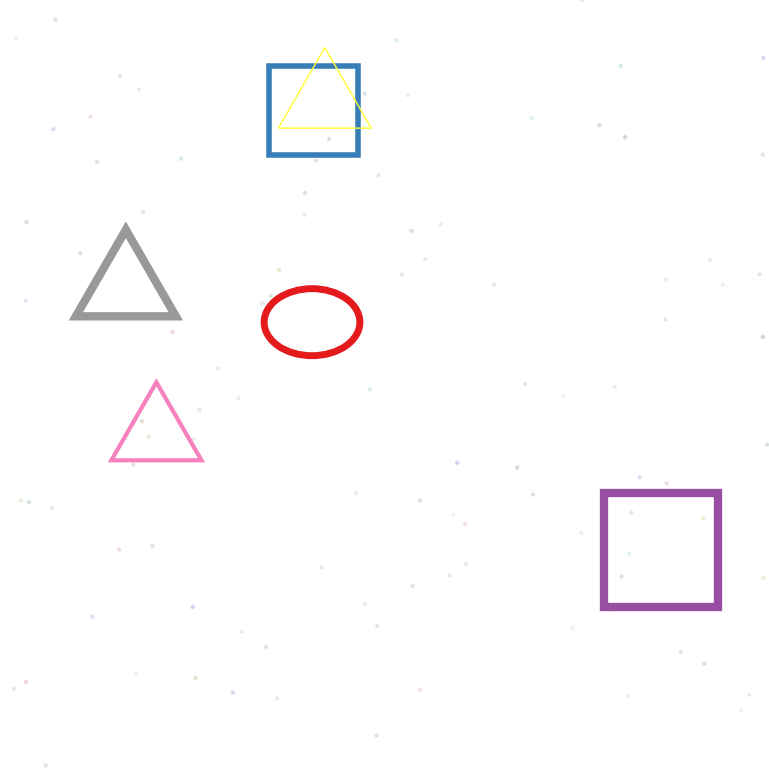[{"shape": "oval", "thickness": 2.5, "radius": 0.31, "center": [0.405, 0.582]}, {"shape": "square", "thickness": 2, "radius": 0.29, "center": [0.407, 0.856]}, {"shape": "square", "thickness": 3, "radius": 0.37, "center": [0.858, 0.286]}, {"shape": "triangle", "thickness": 0.5, "radius": 0.35, "center": [0.422, 0.868]}, {"shape": "triangle", "thickness": 1.5, "radius": 0.34, "center": [0.203, 0.436]}, {"shape": "triangle", "thickness": 3, "radius": 0.37, "center": [0.163, 0.627]}]